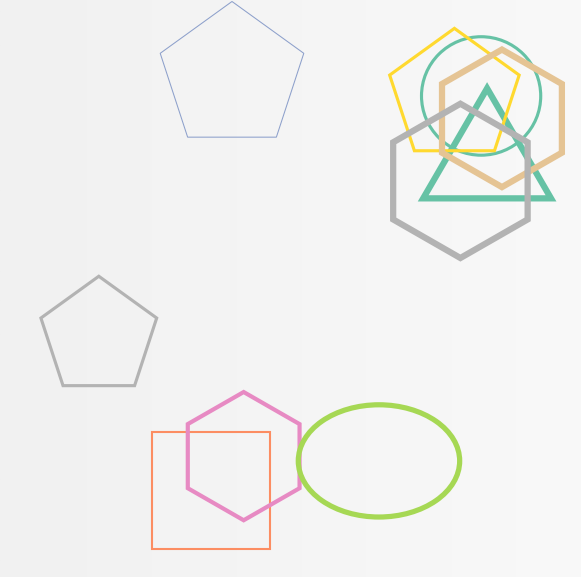[{"shape": "triangle", "thickness": 3, "radius": 0.63, "center": [0.838, 0.719]}, {"shape": "circle", "thickness": 1.5, "radius": 0.51, "center": [0.828, 0.833]}, {"shape": "square", "thickness": 1, "radius": 0.51, "center": [0.364, 0.149]}, {"shape": "pentagon", "thickness": 0.5, "radius": 0.65, "center": [0.399, 0.867]}, {"shape": "hexagon", "thickness": 2, "radius": 0.56, "center": [0.419, 0.209]}, {"shape": "oval", "thickness": 2.5, "radius": 0.69, "center": [0.652, 0.201]}, {"shape": "pentagon", "thickness": 1.5, "radius": 0.59, "center": [0.782, 0.833]}, {"shape": "hexagon", "thickness": 3, "radius": 0.6, "center": [0.864, 0.794]}, {"shape": "hexagon", "thickness": 3, "radius": 0.67, "center": [0.792, 0.686]}, {"shape": "pentagon", "thickness": 1.5, "radius": 0.52, "center": [0.17, 0.416]}]